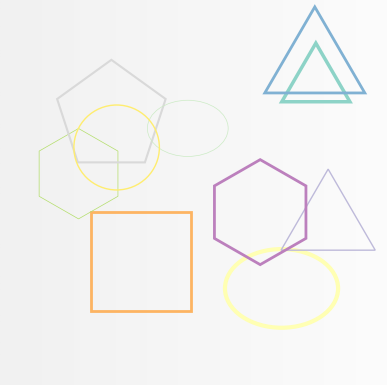[{"shape": "triangle", "thickness": 2.5, "radius": 0.51, "center": [0.815, 0.786]}, {"shape": "oval", "thickness": 3, "radius": 0.73, "center": [0.727, 0.251]}, {"shape": "triangle", "thickness": 1, "radius": 0.7, "center": [0.847, 0.42]}, {"shape": "triangle", "thickness": 2, "radius": 0.74, "center": [0.812, 0.833]}, {"shape": "square", "thickness": 2, "radius": 0.64, "center": [0.364, 0.321]}, {"shape": "hexagon", "thickness": 0.5, "radius": 0.59, "center": [0.203, 0.549]}, {"shape": "pentagon", "thickness": 1.5, "radius": 0.74, "center": [0.287, 0.697]}, {"shape": "hexagon", "thickness": 2, "radius": 0.68, "center": [0.671, 0.449]}, {"shape": "oval", "thickness": 0.5, "radius": 0.52, "center": [0.485, 0.667]}, {"shape": "circle", "thickness": 1, "radius": 0.55, "center": [0.301, 0.617]}]